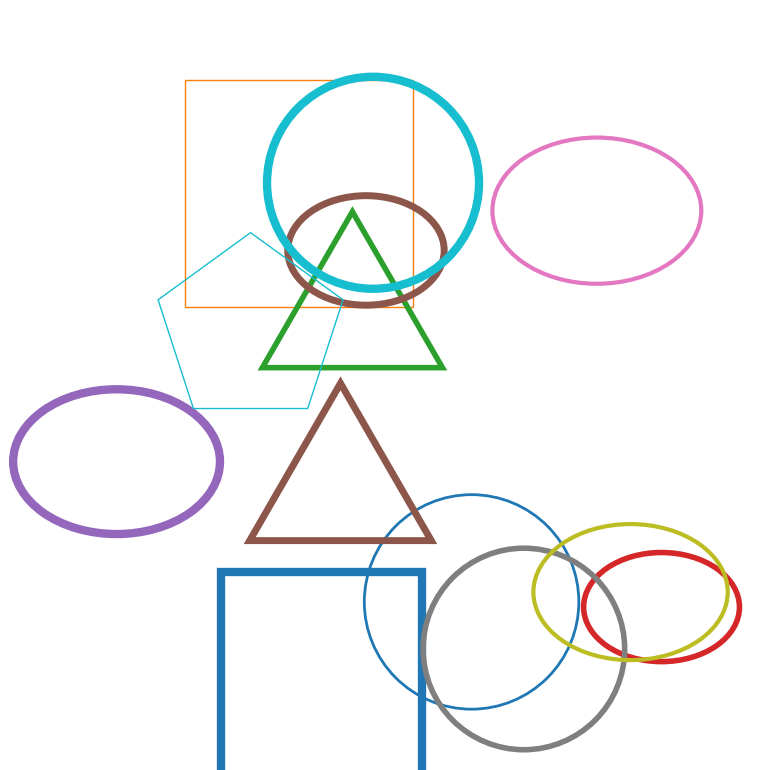[{"shape": "square", "thickness": 3, "radius": 0.65, "center": [0.417, 0.127]}, {"shape": "circle", "thickness": 1, "radius": 0.7, "center": [0.612, 0.218]}, {"shape": "square", "thickness": 0.5, "radius": 0.74, "center": [0.389, 0.749]}, {"shape": "triangle", "thickness": 2, "radius": 0.68, "center": [0.458, 0.59]}, {"shape": "oval", "thickness": 2, "radius": 0.51, "center": [0.859, 0.212]}, {"shape": "oval", "thickness": 3, "radius": 0.67, "center": [0.151, 0.4]}, {"shape": "oval", "thickness": 2.5, "radius": 0.51, "center": [0.475, 0.675]}, {"shape": "triangle", "thickness": 2.5, "radius": 0.68, "center": [0.442, 0.366]}, {"shape": "oval", "thickness": 1.5, "radius": 0.68, "center": [0.775, 0.726]}, {"shape": "circle", "thickness": 2, "radius": 0.65, "center": [0.68, 0.157]}, {"shape": "oval", "thickness": 1.5, "radius": 0.63, "center": [0.819, 0.231]}, {"shape": "circle", "thickness": 3, "radius": 0.69, "center": [0.484, 0.763]}, {"shape": "pentagon", "thickness": 0.5, "radius": 0.63, "center": [0.325, 0.572]}]